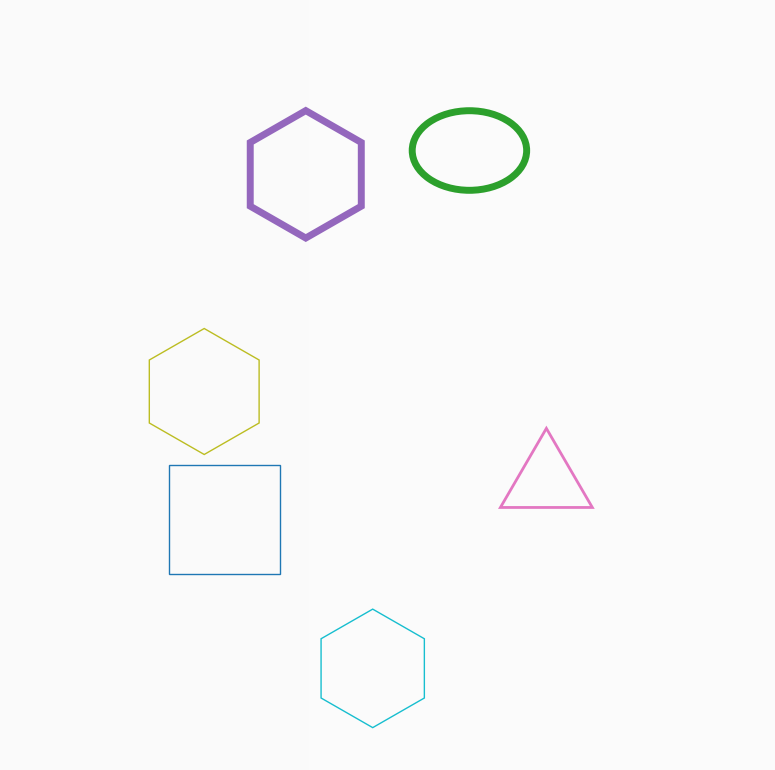[{"shape": "square", "thickness": 0.5, "radius": 0.36, "center": [0.29, 0.326]}, {"shape": "oval", "thickness": 2.5, "radius": 0.37, "center": [0.606, 0.805]}, {"shape": "hexagon", "thickness": 2.5, "radius": 0.41, "center": [0.395, 0.774]}, {"shape": "triangle", "thickness": 1, "radius": 0.34, "center": [0.705, 0.375]}, {"shape": "hexagon", "thickness": 0.5, "radius": 0.41, "center": [0.264, 0.492]}, {"shape": "hexagon", "thickness": 0.5, "radius": 0.38, "center": [0.481, 0.132]}]